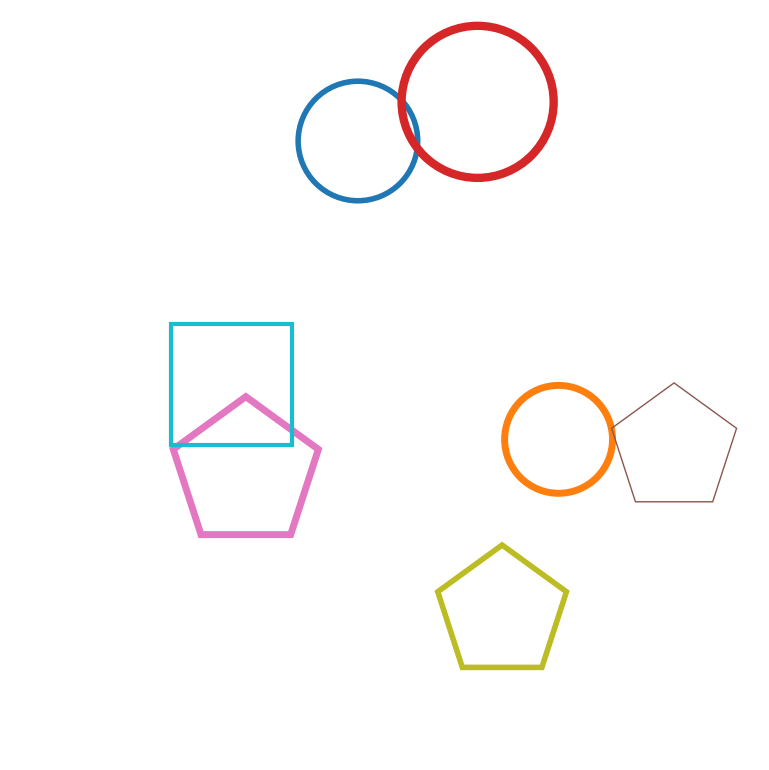[{"shape": "circle", "thickness": 2, "radius": 0.39, "center": [0.465, 0.817]}, {"shape": "circle", "thickness": 2.5, "radius": 0.35, "center": [0.725, 0.429]}, {"shape": "circle", "thickness": 3, "radius": 0.49, "center": [0.62, 0.868]}, {"shape": "pentagon", "thickness": 0.5, "radius": 0.43, "center": [0.875, 0.417]}, {"shape": "pentagon", "thickness": 2.5, "radius": 0.5, "center": [0.319, 0.386]}, {"shape": "pentagon", "thickness": 2, "radius": 0.44, "center": [0.652, 0.204]}, {"shape": "square", "thickness": 1.5, "radius": 0.39, "center": [0.301, 0.5]}]